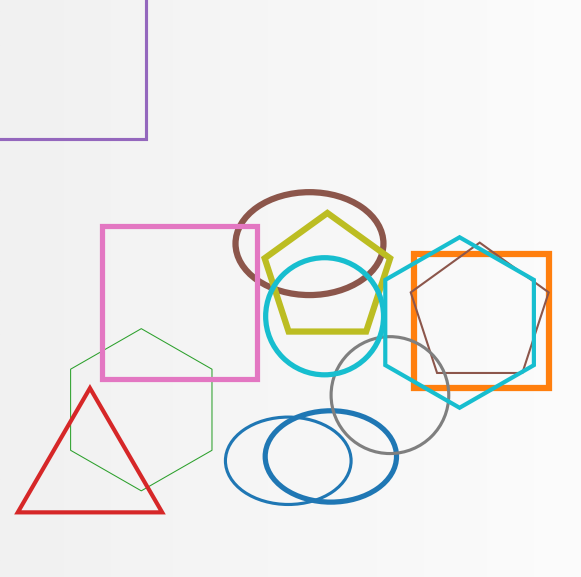[{"shape": "oval", "thickness": 1.5, "radius": 0.54, "center": [0.496, 0.201]}, {"shape": "oval", "thickness": 2.5, "radius": 0.56, "center": [0.569, 0.209]}, {"shape": "square", "thickness": 3, "radius": 0.58, "center": [0.829, 0.443]}, {"shape": "hexagon", "thickness": 0.5, "radius": 0.7, "center": [0.243, 0.29]}, {"shape": "triangle", "thickness": 2, "radius": 0.72, "center": [0.155, 0.184]}, {"shape": "square", "thickness": 1.5, "radius": 0.7, "center": [0.11, 0.9]}, {"shape": "pentagon", "thickness": 1, "radius": 0.62, "center": [0.825, 0.454]}, {"shape": "oval", "thickness": 3, "radius": 0.64, "center": [0.532, 0.577]}, {"shape": "square", "thickness": 2.5, "radius": 0.66, "center": [0.309, 0.475]}, {"shape": "circle", "thickness": 1.5, "radius": 0.51, "center": [0.671, 0.315]}, {"shape": "pentagon", "thickness": 3, "radius": 0.57, "center": [0.563, 0.517]}, {"shape": "hexagon", "thickness": 2, "radius": 0.74, "center": [0.791, 0.441]}, {"shape": "circle", "thickness": 2.5, "radius": 0.51, "center": [0.558, 0.451]}]